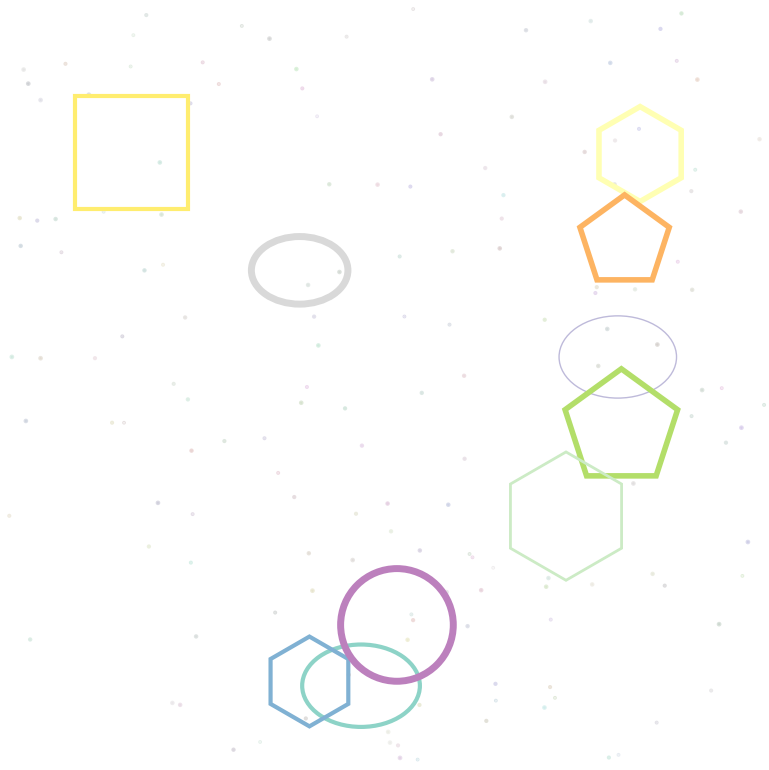[{"shape": "oval", "thickness": 1.5, "radius": 0.38, "center": [0.469, 0.109]}, {"shape": "hexagon", "thickness": 2, "radius": 0.31, "center": [0.831, 0.8]}, {"shape": "oval", "thickness": 0.5, "radius": 0.38, "center": [0.802, 0.536]}, {"shape": "hexagon", "thickness": 1.5, "radius": 0.29, "center": [0.402, 0.115]}, {"shape": "pentagon", "thickness": 2, "radius": 0.3, "center": [0.811, 0.686]}, {"shape": "pentagon", "thickness": 2, "radius": 0.38, "center": [0.807, 0.444]}, {"shape": "oval", "thickness": 2.5, "radius": 0.31, "center": [0.389, 0.649]}, {"shape": "circle", "thickness": 2.5, "radius": 0.37, "center": [0.516, 0.188]}, {"shape": "hexagon", "thickness": 1, "radius": 0.42, "center": [0.735, 0.33]}, {"shape": "square", "thickness": 1.5, "radius": 0.37, "center": [0.171, 0.802]}]